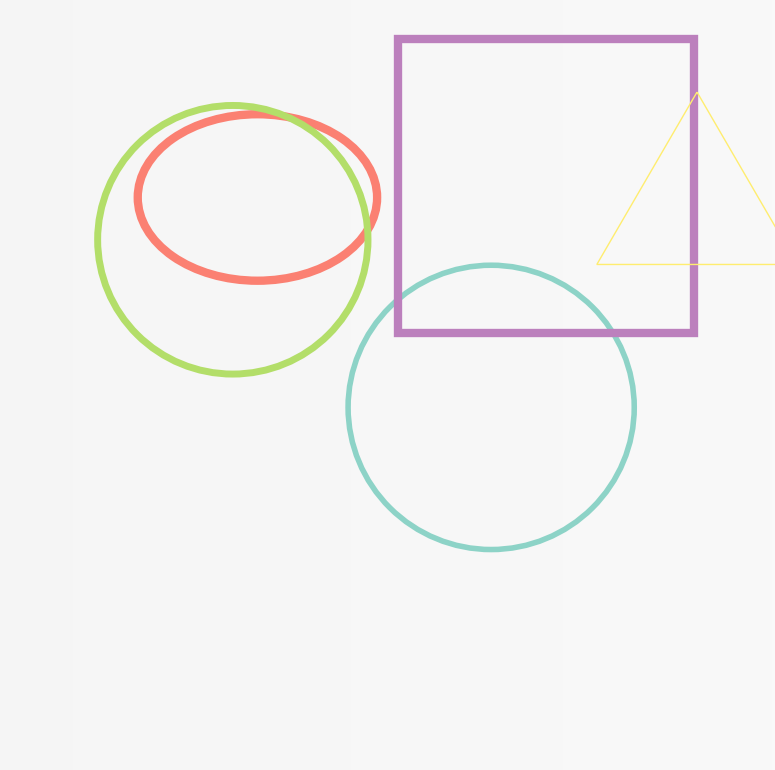[{"shape": "circle", "thickness": 2, "radius": 0.92, "center": [0.634, 0.471]}, {"shape": "oval", "thickness": 3, "radius": 0.77, "center": [0.332, 0.744]}, {"shape": "circle", "thickness": 2.5, "radius": 0.87, "center": [0.3, 0.689]}, {"shape": "square", "thickness": 3, "radius": 0.96, "center": [0.704, 0.758]}, {"shape": "triangle", "thickness": 0.5, "radius": 0.75, "center": [0.899, 0.731]}]